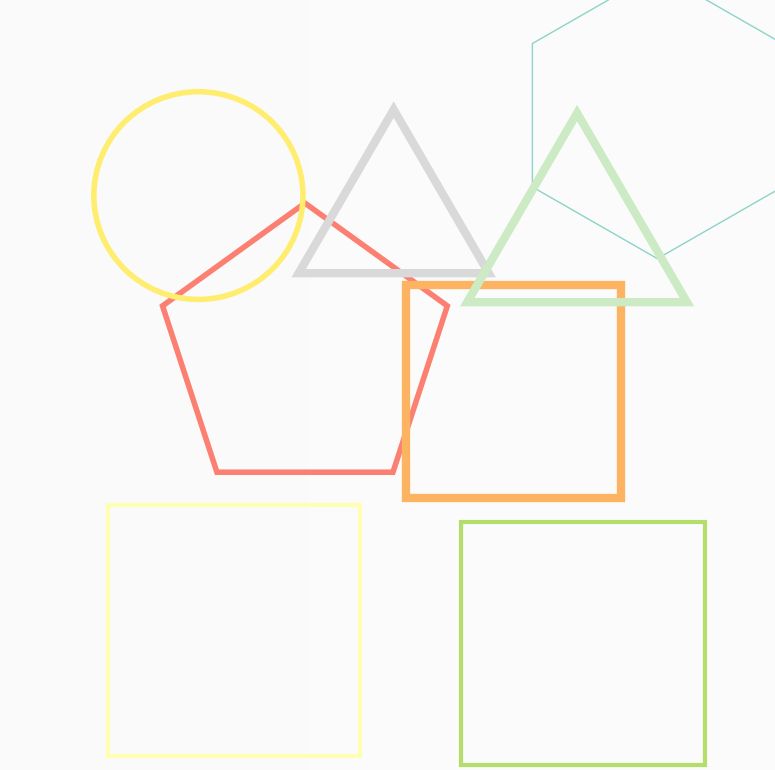[{"shape": "hexagon", "thickness": 0.5, "radius": 0.93, "center": [0.848, 0.85]}, {"shape": "square", "thickness": 1.5, "radius": 0.81, "center": [0.302, 0.181]}, {"shape": "pentagon", "thickness": 2, "radius": 0.97, "center": [0.393, 0.543]}, {"shape": "square", "thickness": 3, "radius": 0.69, "center": [0.663, 0.492]}, {"shape": "square", "thickness": 1.5, "radius": 0.79, "center": [0.752, 0.165]}, {"shape": "triangle", "thickness": 3, "radius": 0.71, "center": [0.508, 0.716]}, {"shape": "triangle", "thickness": 3, "radius": 0.82, "center": [0.745, 0.689]}, {"shape": "circle", "thickness": 2, "radius": 0.67, "center": [0.256, 0.746]}]